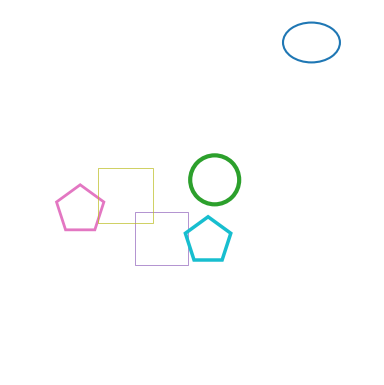[{"shape": "oval", "thickness": 1.5, "radius": 0.37, "center": [0.809, 0.89]}, {"shape": "circle", "thickness": 3, "radius": 0.32, "center": [0.558, 0.533]}, {"shape": "square", "thickness": 0.5, "radius": 0.34, "center": [0.419, 0.381]}, {"shape": "pentagon", "thickness": 2, "radius": 0.32, "center": [0.208, 0.455]}, {"shape": "square", "thickness": 0.5, "radius": 0.36, "center": [0.327, 0.492]}, {"shape": "pentagon", "thickness": 2.5, "radius": 0.31, "center": [0.54, 0.375]}]